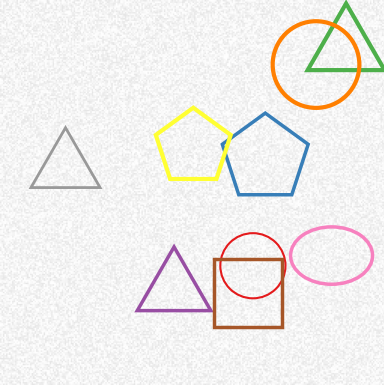[{"shape": "circle", "thickness": 1.5, "radius": 0.42, "center": [0.657, 0.31]}, {"shape": "pentagon", "thickness": 2.5, "radius": 0.59, "center": [0.689, 0.589]}, {"shape": "triangle", "thickness": 3, "radius": 0.58, "center": [0.899, 0.876]}, {"shape": "triangle", "thickness": 2.5, "radius": 0.55, "center": [0.452, 0.248]}, {"shape": "circle", "thickness": 3, "radius": 0.56, "center": [0.821, 0.832]}, {"shape": "pentagon", "thickness": 3, "radius": 0.51, "center": [0.502, 0.618]}, {"shape": "square", "thickness": 2.5, "radius": 0.44, "center": [0.645, 0.24]}, {"shape": "oval", "thickness": 2.5, "radius": 0.53, "center": [0.861, 0.336]}, {"shape": "triangle", "thickness": 2, "radius": 0.52, "center": [0.17, 0.565]}]